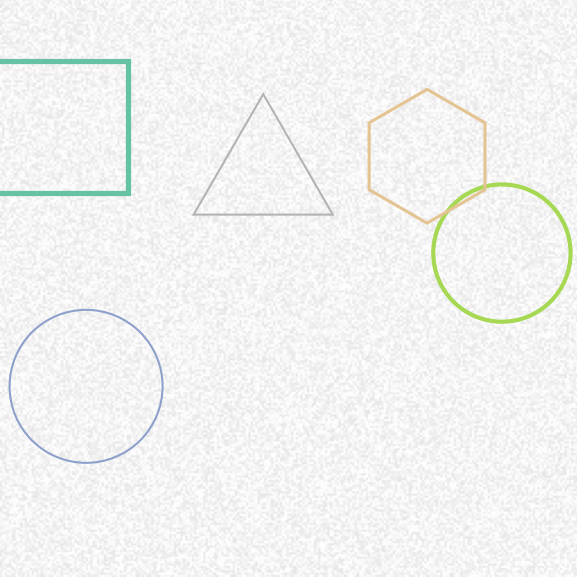[{"shape": "square", "thickness": 2.5, "radius": 0.57, "center": [0.107, 0.779]}, {"shape": "circle", "thickness": 1, "radius": 0.66, "center": [0.149, 0.33]}, {"shape": "circle", "thickness": 2, "radius": 0.59, "center": [0.869, 0.561]}, {"shape": "hexagon", "thickness": 1.5, "radius": 0.58, "center": [0.74, 0.729]}, {"shape": "triangle", "thickness": 1, "radius": 0.7, "center": [0.456, 0.697]}]